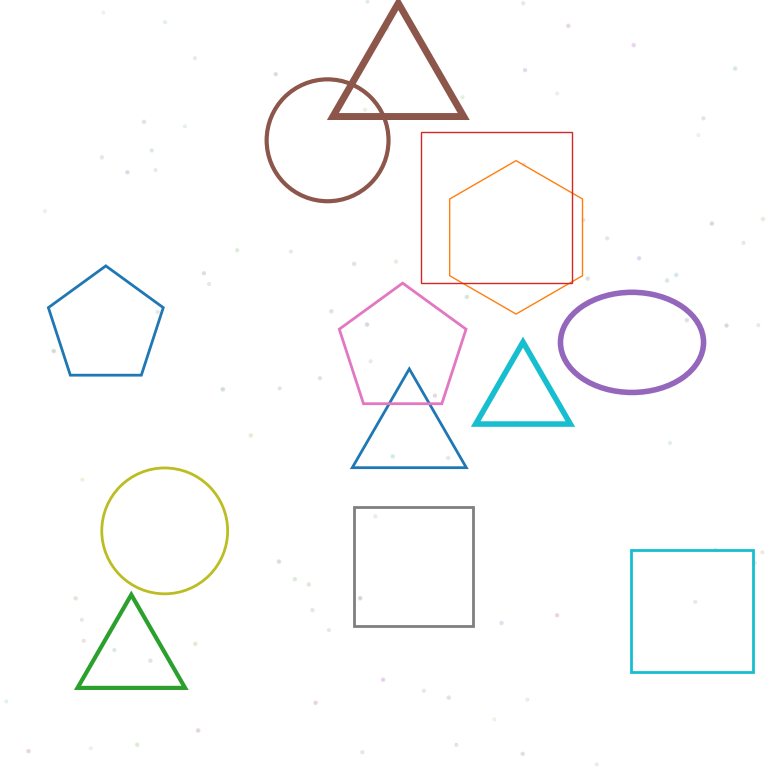[{"shape": "pentagon", "thickness": 1, "radius": 0.39, "center": [0.137, 0.576]}, {"shape": "triangle", "thickness": 1, "radius": 0.43, "center": [0.532, 0.435]}, {"shape": "hexagon", "thickness": 0.5, "radius": 0.5, "center": [0.67, 0.692]}, {"shape": "triangle", "thickness": 1.5, "radius": 0.4, "center": [0.171, 0.147]}, {"shape": "square", "thickness": 0.5, "radius": 0.49, "center": [0.645, 0.731]}, {"shape": "oval", "thickness": 2, "radius": 0.46, "center": [0.821, 0.555]}, {"shape": "circle", "thickness": 1.5, "radius": 0.4, "center": [0.425, 0.818]}, {"shape": "triangle", "thickness": 2.5, "radius": 0.49, "center": [0.517, 0.898]}, {"shape": "pentagon", "thickness": 1, "radius": 0.43, "center": [0.523, 0.546]}, {"shape": "square", "thickness": 1, "radius": 0.39, "center": [0.537, 0.264]}, {"shape": "circle", "thickness": 1, "radius": 0.41, "center": [0.214, 0.311]}, {"shape": "square", "thickness": 1, "radius": 0.4, "center": [0.899, 0.206]}, {"shape": "triangle", "thickness": 2, "radius": 0.35, "center": [0.679, 0.485]}]